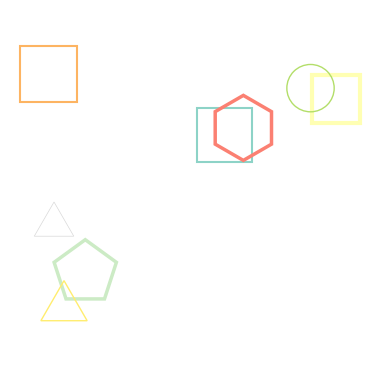[{"shape": "square", "thickness": 1.5, "radius": 0.36, "center": [0.583, 0.649]}, {"shape": "square", "thickness": 3, "radius": 0.31, "center": [0.873, 0.742]}, {"shape": "hexagon", "thickness": 2.5, "radius": 0.42, "center": [0.632, 0.668]}, {"shape": "square", "thickness": 1.5, "radius": 0.37, "center": [0.125, 0.808]}, {"shape": "circle", "thickness": 1, "radius": 0.31, "center": [0.807, 0.771]}, {"shape": "triangle", "thickness": 0.5, "radius": 0.3, "center": [0.14, 0.416]}, {"shape": "pentagon", "thickness": 2.5, "radius": 0.43, "center": [0.221, 0.292]}, {"shape": "triangle", "thickness": 1, "radius": 0.35, "center": [0.166, 0.202]}]